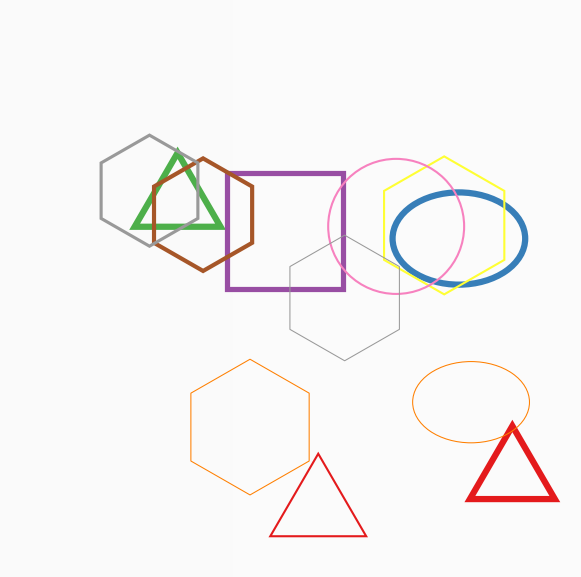[{"shape": "triangle", "thickness": 1, "radius": 0.48, "center": [0.548, 0.118]}, {"shape": "triangle", "thickness": 3, "radius": 0.42, "center": [0.881, 0.177]}, {"shape": "oval", "thickness": 3, "radius": 0.57, "center": [0.789, 0.586]}, {"shape": "triangle", "thickness": 3, "radius": 0.43, "center": [0.306, 0.649]}, {"shape": "square", "thickness": 2.5, "radius": 0.5, "center": [0.49, 0.6]}, {"shape": "oval", "thickness": 0.5, "radius": 0.5, "center": [0.81, 0.303]}, {"shape": "hexagon", "thickness": 0.5, "radius": 0.59, "center": [0.43, 0.26]}, {"shape": "hexagon", "thickness": 1, "radius": 0.6, "center": [0.764, 0.609]}, {"shape": "hexagon", "thickness": 2, "radius": 0.49, "center": [0.349, 0.627]}, {"shape": "circle", "thickness": 1, "radius": 0.58, "center": [0.682, 0.607]}, {"shape": "hexagon", "thickness": 1.5, "radius": 0.48, "center": [0.257, 0.669]}, {"shape": "hexagon", "thickness": 0.5, "radius": 0.54, "center": [0.593, 0.483]}]